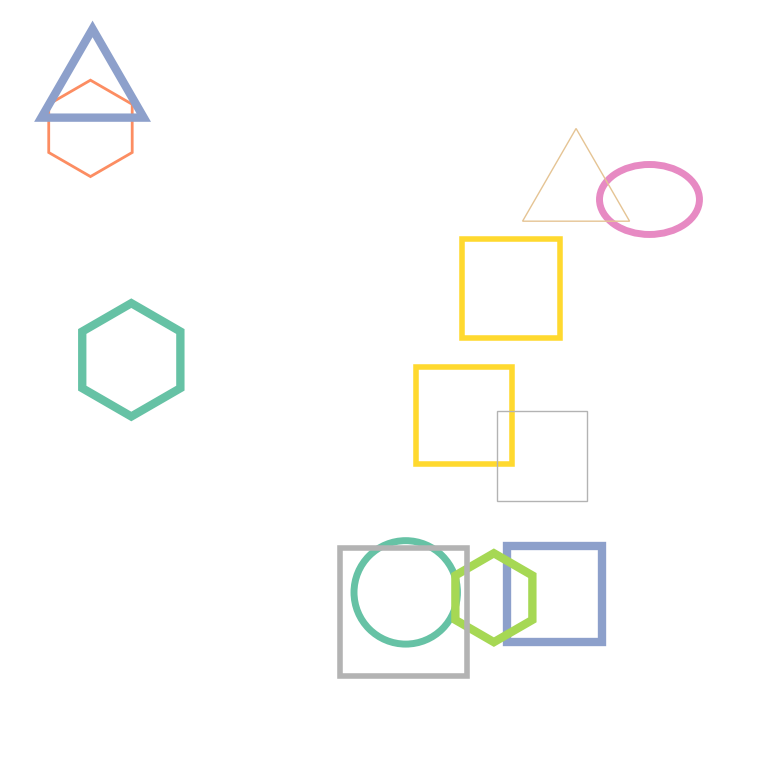[{"shape": "hexagon", "thickness": 3, "radius": 0.37, "center": [0.171, 0.533]}, {"shape": "circle", "thickness": 2.5, "radius": 0.34, "center": [0.527, 0.231]}, {"shape": "hexagon", "thickness": 1, "radius": 0.31, "center": [0.117, 0.833]}, {"shape": "square", "thickness": 3, "radius": 0.31, "center": [0.72, 0.228]}, {"shape": "triangle", "thickness": 3, "radius": 0.38, "center": [0.12, 0.886]}, {"shape": "oval", "thickness": 2.5, "radius": 0.32, "center": [0.843, 0.741]}, {"shape": "hexagon", "thickness": 3, "radius": 0.29, "center": [0.641, 0.224]}, {"shape": "square", "thickness": 2, "radius": 0.32, "center": [0.664, 0.625]}, {"shape": "square", "thickness": 2, "radius": 0.31, "center": [0.603, 0.46]}, {"shape": "triangle", "thickness": 0.5, "radius": 0.4, "center": [0.748, 0.753]}, {"shape": "square", "thickness": 0.5, "radius": 0.29, "center": [0.704, 0.408]}, {"shape": "square", "thickness": 2, "radius": 0.42, "center": [0.524, 0.205]}]